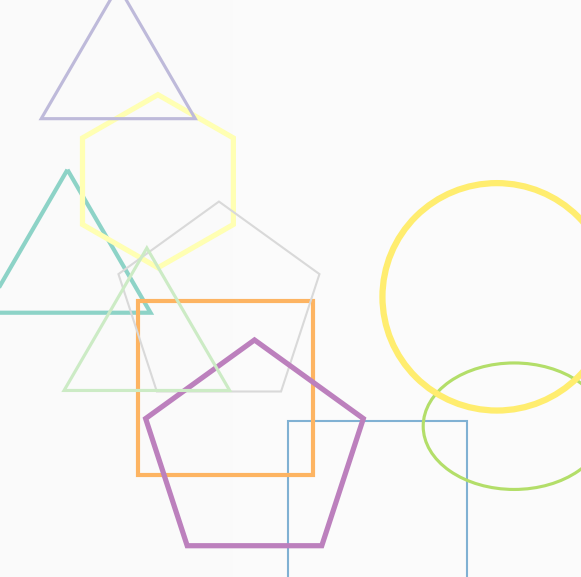[{"shape": "triangle", "thickness": 2, "radius": 0.83, "center": [0.116, 0.54]}, {"shape": "hexagon", "thickness": 2.5, "radius": 0.75, "center": [0.272, 0.685]}, {"shape": "triangle", "thickness": 1.5, "radius": 0.76, "center": [0.203, 0.87]}, {"shape": "square", "thickness": 1, "radius": 0.77, "center": [0.649, 0.116]}, {"shape": "square", "thickness": 2, "radius": 0.75, "center": [0.387, 0.327]}, {"shape": "oval", "thickness": 1.5, "radius": 0.78, "center": [0.885, 0.261]}, {"shape": "pentagon", "thickness": 1, "radius": 0.91, "center": [0.377, 0.468]}, {"shape": "pentagon", "thickness": 2.5, "radius": 0.98, "center": [0.438, 0.213]}, {"shape": "triangle", "thickness": 1.5, "radius": 0.82, "center": [0.253, 0.405]}, {"shape": "circle", "thickness": 3, "radius": 0.98, "center": [0.855, 0.485]}]